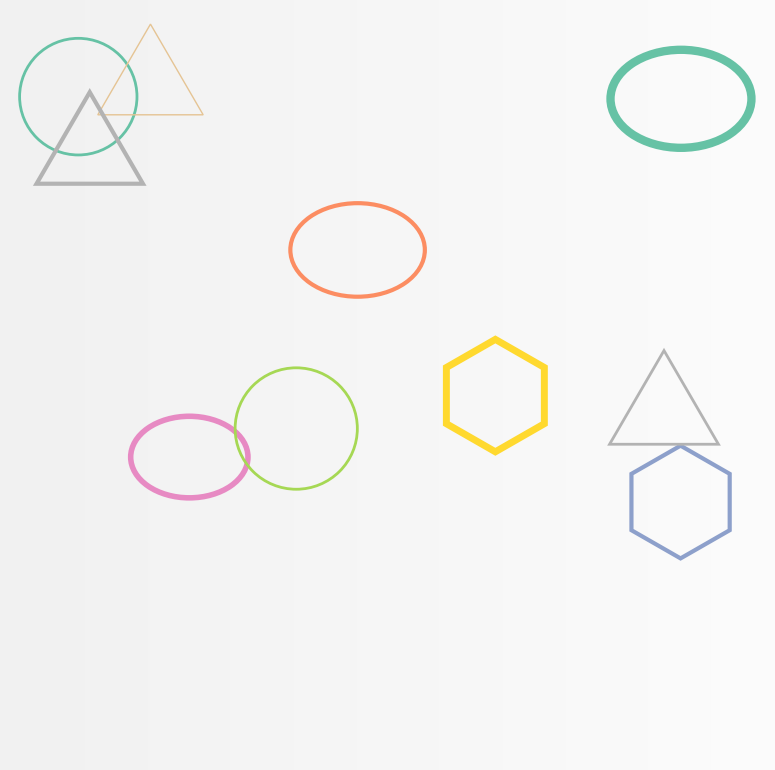[{"shape": "circle", "thickness": 1, "radius": 0.38, "center": [0.101, 0.874]}, {"shape": "oval", "thickness": 3, "radius": 0.45, "center": [0.879, 0.872]}, {"shape": "oval", "thickness": 1.5, "radius": 0.43, "center": [0.461, 0.675]}, {"shape": "hexagon", "thickness": 1.5, "radius": 0.37, "center": [0.878, 0.348]}, {"shape": "oval", "thickness": 2, "radius": 0.38, "center": [0.244, 0.406]}, {"shape": "circle", "thickness": 1, "radius": 0.39, "center": [0.382, 0.443]}, {"shape": "hexagon", "thickness": 2.5, "radius": 0.36, "center": [0.639, 0.486]}, {"shape": "triangle", "thickness": 0.5, "radius": 0.39, "center": [0.194, 0.89]}, {"shape": "triangle", "thickness": 1, "radius": 0.41, "center": [0.857, 0.464]}, {"shape": "triangle", "thickness": 1.5, "radius": 0.4, "center": [0.116, 0.801]}]